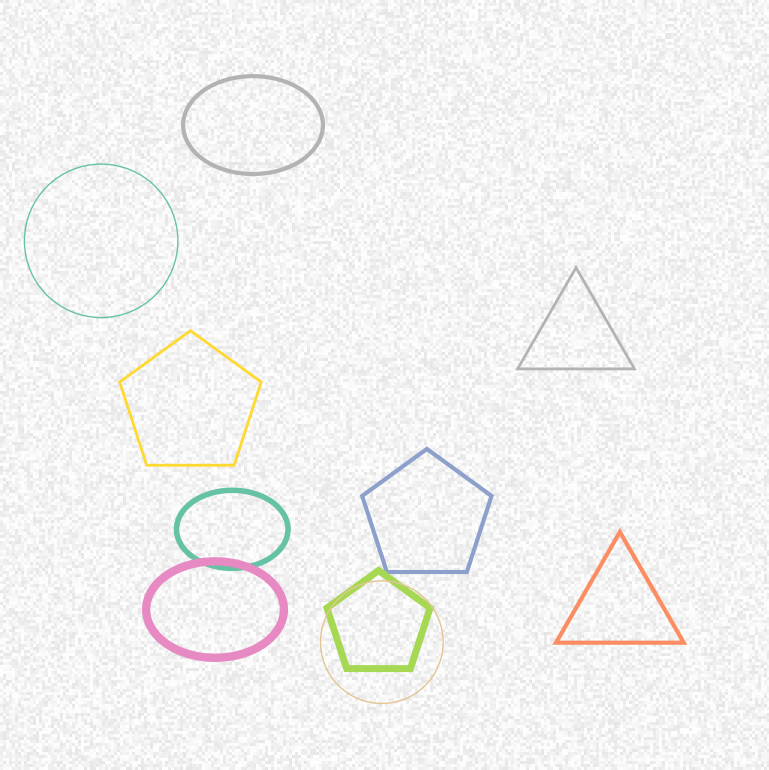[{"shape": "oval", "thickness": 2, "radius": 0.36, "center": [0.302, 0.313]}, {"shape": "circle", "thickness": 0.5, "radius": 0.5, "center": [0.131, 0.687]}, {"shape": "triangle", "thickness": 1.5, "radius": 0.48, "center": [0.805, 0.213]}, {"shape": "pentagon", "thickness": 1.5, "radius": 0.44, "center": [0.554, 0.329]}, {"shape": "oval", "thickness": 3, "radius": 0.45, "center": [0.279, 0.208]}, {"shape": "pentagon", "thickness": 2.5, "radius": 0.35, "center": [0.492, 0.189]}, {"shape": "pentagon", "thickness": 1, "radius": 0.48, "center": [0.247, 0.474]}, {"shape": "circle", "thickness": 0.5, "radius": 0.4, "center": [0.496, 0.166]}, {"shape": "triangle", "thickness": 1, "radius": 0.44, "center": [0.748, 0.565]}, {"shape": "oval", "thickness": 1.5, "radius": 0.45, "center": [0.329, 0.838]}]